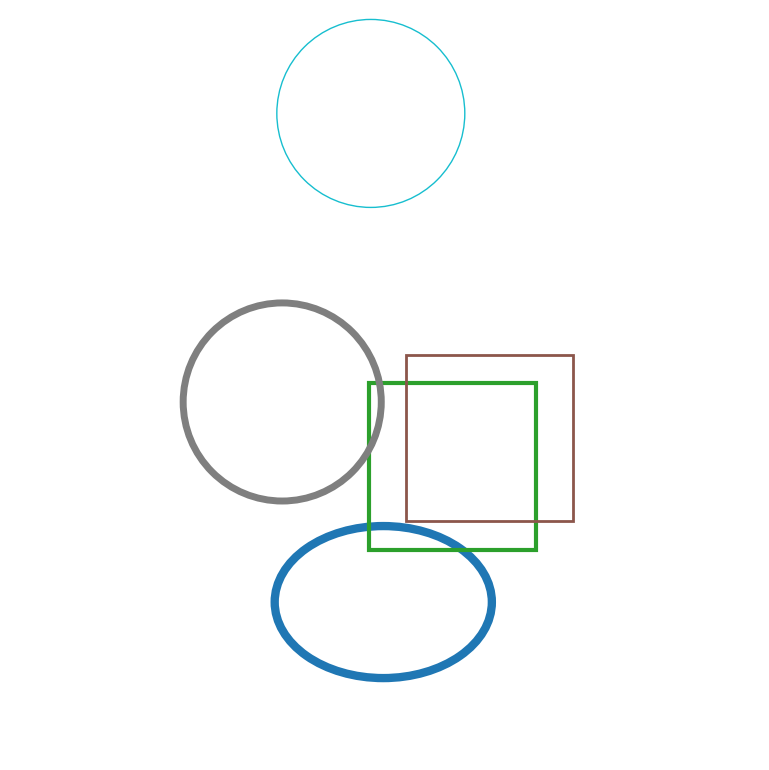[{"shape": "oval", "thickness": 3, "radius": 0.71, "center": [0.498, 0.218]}, {"shape": "square", "thickness": 1.5, "radius": 0.54, "center": [0.588, 0.394]}, {"shape": "square", "thickness": 1, "radius": 0.54, "center": [0.635, 0.431]}, {"shape": "circle", "thickness": 2.5, "radius": 0.64, "center": [0.367, 0.478]}, {"shape": "circle", "thickness": 0.5, "radius": 0.61, "center": [0.482, 0.853]}]